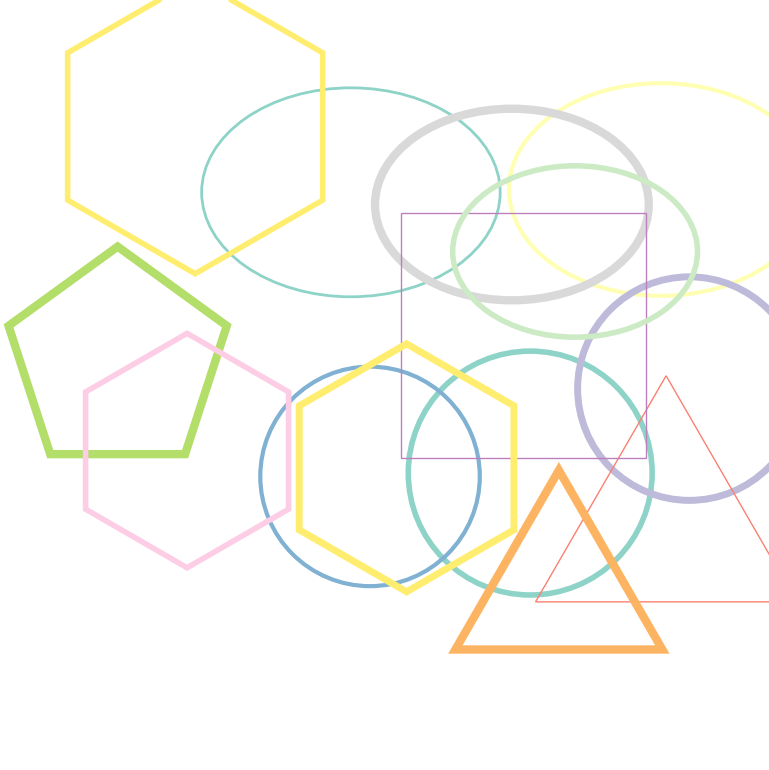[{"shape": "oval", "thickness": 1, "radius": 0.97, "center": [0.456, 0.75]}, {"shape": "circle", "thickness": 2, "radius": 0.79, "center": [0.689, 0.386]}, {"shape": "oval", "thickness": 1.5, "radius": 0.99, "center": [0.858, 0.754]}, {"shape": "circle", "thickness": 2.5, "radius": 0.73, "center": [0.895, 0.495]}, {"shape": "triangle", "thickness": 0.5, "radius": 0.98, "center": [0.865, 0.316]}, {"shape": "circle", "thickness": 1.5, "radius": 0.71, "center": [0.481, 0.381]}, {"shape": "triangle", "thickness": 3, "radius": 0.78, "center": [0.726, 0.234]}, {"shape": "pentagon", "thickness": 3, "radius": 0.75, "center": [0.153, 0.531]}, {"shape": "hexagon", "thickness": 2, "radius": 0.76, "center": [0.243, 0.415]}, {"shape": "oval", "thickness": 3, "radius": 0.89, "center": [0.665, 0.734]}, {"shape": "square", "thickness": 0.5, "radius": 0.8, "center": [0.68, 0.564]}, {"shape": "oval", "thickness": 2, "radius": 0.79, "center": [0.747, 0.673]}, {"shape": "hexagon", "thickness": 2, "radius": 0.96, "center": [0.253, 0.836]}, {"shape": "hexagon", "thickness": 2.5, "radius": 0.81, "center": [0.528, 0.392]}]